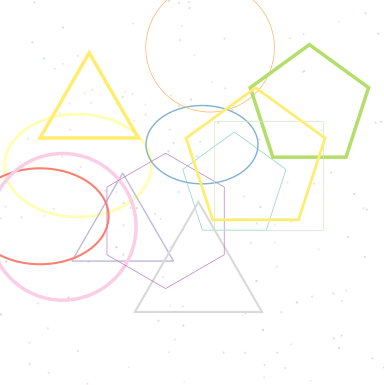[{"shape": "pentagon", "thickness": 0.5, "radius": 0.71, "center": [0.609, 0.516]}, {"shape": "oval", "thickness": 2, "radius": 0.95, "center": [0.202, 0.57]}, {"shape": "triangle", "thickness": 1, "radius": 0.76, "center": [0.319, 0.398]}, {"shape": "oval", "thickness": 1.5, "radius": 0.89, "center": [0.104, 0.438]}, {"shape": "oval", "thickness": 1, "radius": 0.73, "center": [0.525, 0.624]}, {"shape": "circle", "thickness": 0.5, "radius": 0.84, "center": [0.546, 0.876]}, {"shape": "pentagon", "thickness": 2.5, "radius": 0.81, "center": [0.804, 0.722]}, {"shape": "circle", "thickness": 2.5, "radius": 0.95, "center": [0.163, 0.411]}, {"shape": "triangle", "thickness": 1.5, "radius": 0.95, "center": [0.515, 0.285]}, {"shape": "hexagon", "thickness": 0.5, "radius": 0.88, "center": [0.43, 0.426]}, {"shape": "square", "thickness": 0.5, "radius": 0.71, "center": [0.698, 0.545]}, {"shape": "triangle", "thickness": 2.5, "radius": 0.74, "center": [0.232, 0.715]}, {"shape": "pentagon", "thickness": 2, "radius": 0.95, "center": [0.664, 0.583]}]